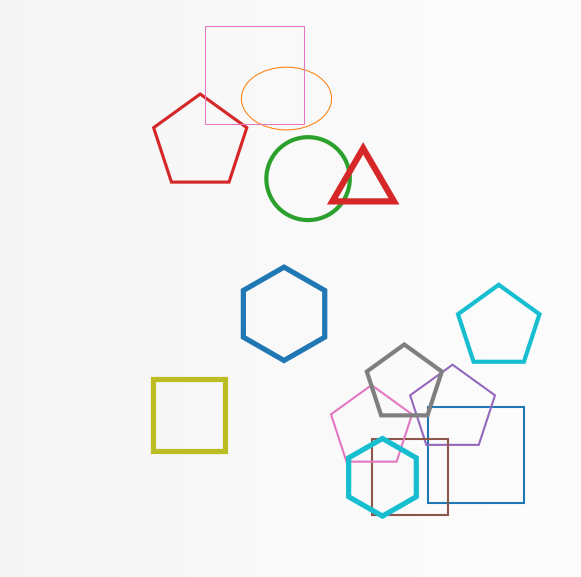[{"shape": "square", "thickness": 1, "radius": 0.41, "center": [0.818, 0.211]}, {"shape": "hexagon", "thickness": 2.5, "radius": 0.4, "center": [0.489, 0.456]}, {"shape": "oval", "thickness": 0.5, "radius": 0.39, "center": [0.493, 0.829]}, {"shape": "circle", "thickness": 2, "radius": 0.36, "center": [0.53, 0.69]}, {"shape": "pentagon", "thickness": 1.5, "radius": 0.42, "center": [0.344, 0.752]}, {"shape": "triangle", "thickness": 3, "radius": 0.31, "center": [0.625, 0.681]}, {"shape": "pentagon", "thickness": 1, "radius": 0.38, "center": [0.779, 0.291]}, {"shape": "square", "thickness": 1, "radius": 0.33, "center": [0.705, 0.174]}, {"shape": "square", "thickness": 0.5, "radius": 0.43, "center": [0.438, 0.869]}, {"shape": "pentagon", "thickness": 1, "radius": 0.37, "center": [0.639, 0.259]}, {"shape": "pentagon", "thickness": 2, "radius": 0.34, "center": [0.696, 0.335]}, {"shape": "square", "thickness": 2.5, "radius": 0.31, "center": [0.325, 0.281]}, {"shape": "hexagon", "thickness": 2.5, "radius": 0.34, "center": [0.658, 0.173]}, {"shape": "pentagon", "thickness": 2, "radius": 0.37, "center": [0.858, 0.432]}]